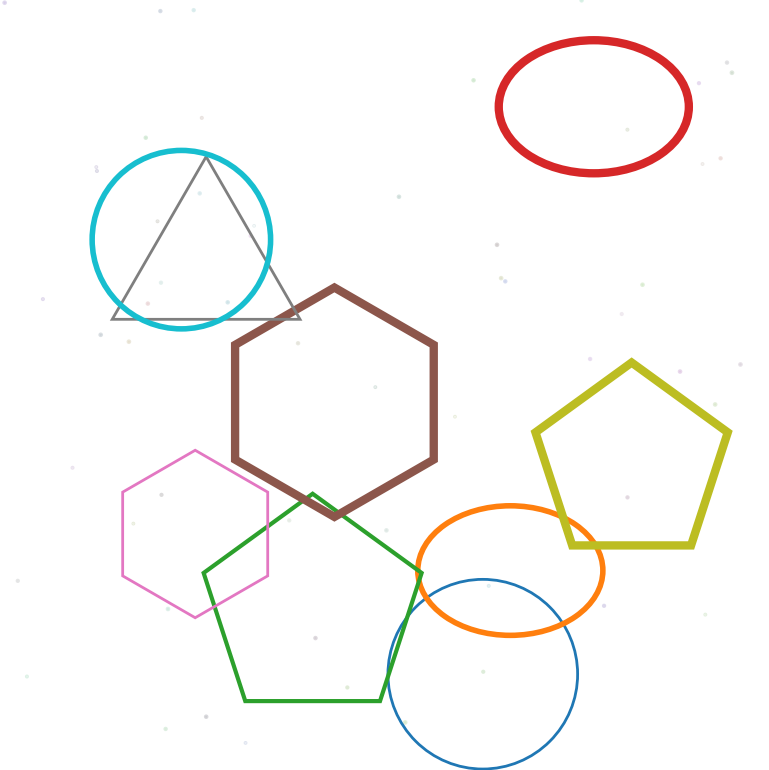[{"shape": "circle", "thickness": 1, "radius": 0.62, "center": [0.627, 0.124]}, {"shape": "oval", "thickness": 2, "radius": 0.6, "center": [0.663, 0.259]}, {"shape": "pentagon", "thickness": 1.5, "radius": 0.74, "center": [0.406, 0.21]}, {"shape": "oval", "thickness": 3, "radius": 0.62, "center": [0.771, 0.861]}, {"shape": "hexagon", "thickness": 3, "radius": 0.74, "center": [0.434, 0.478]}, {"shape": "hexagon", "thickness": 1, "radius": 0.54, "center": [0.254, 0.306]}, {"shape": "triangle", "thickness": 1, "radius": 0.7, "center": [0.268, 0.656]}, {"shape": "pentagon", "thickness": 3, "radius": 0.66, "center": [0.82, 0.398]}, {"shape": "circle", "thickness": 2, "radius": 0.58, "center": [0.236, 0.689]}]